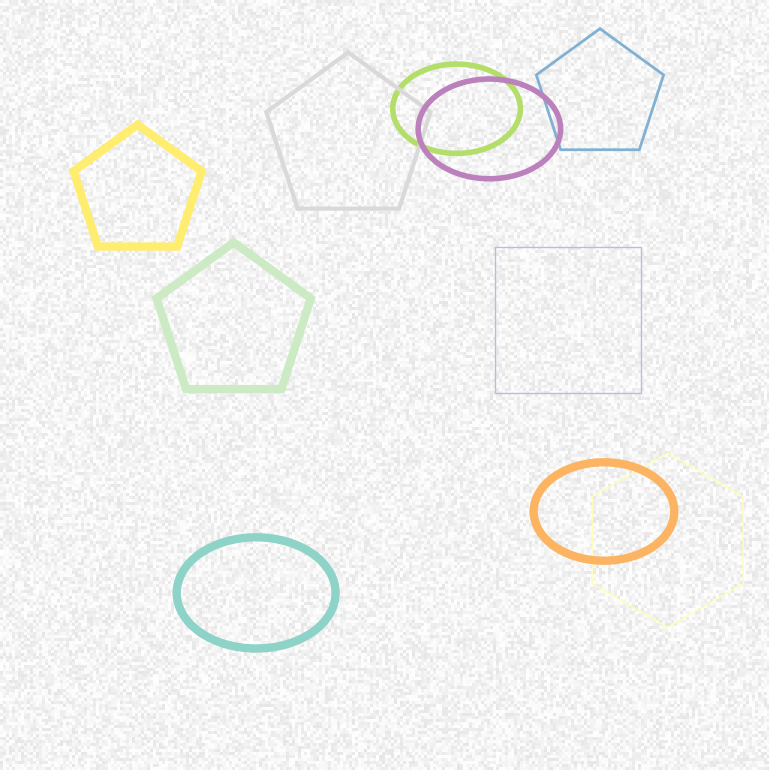[{"shape": "oval", "thickness": 3, "radius": 0.52, "center": [0.333, 0.23]}, {"shape": "hexagon", "thickness": 0.5, "radius": 0.57, "center": [0.867, 0.298]}, {"shape": "square", "thickness": 0.5, "radius": 0.47, "center": [0.738, 0.585]}, {"shape": "pentagon", "thickness": 1, "radius": 0.43, "center": [0.779, 0.876]}, {"shape": "oval", "thickness": 3, "radius": 0.46, "center": [0.784, 0.336]}, {"shape": "oval", "thickness": 2, "radius": 0.41, "center": [0.593, 0.859]}, {"shape": "pentagon", "thickness": 1.5, "radius": 0.56, "center": [0.452, 0.82]}, {"shape": "oval", "thickness": 2, "radius": 0.46, "center": [0.636, 0.833]}, {"shape": "pentagon", "thickness": 3, "radius": 0.53, "center": [0.304, 0.58]}, {"shape": "pentagon", "thickness": 3, "radius": 0.44, "center": [0.179, 0.751]}]